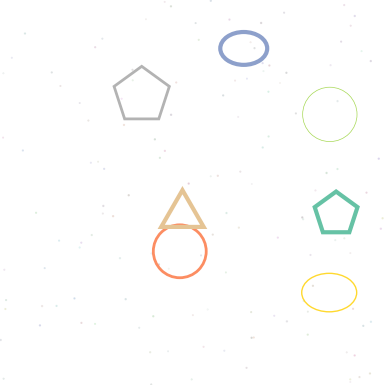[{"shape": "pentagon", "thickness": 3, "radius": 0.29, "center": [0.873, 0.444]}, {"shape": "circle", "thickness": 2, "radius": 0.34, "center": [0.467, 0.347]}, {"shape": "oval", "thickness": 3, "radius": 0.3, "center": [0.633, 0.874]}, {"shape": "circle", "thickness": 0.5, "radius": 0.35, "center": [0.857, 0.703]}, {"shape": "oval", "thickness": 1, "radius": 0.36, "center": [0.855, 0.24]}, {"shape": "triangle", "thickness": 3, "radius": 0.32, "center": [0.474, 0.442]}, {"shape": "pentagon", "thickness": 2, "radius": 0.38, "center": [0.368, 0.752]}]